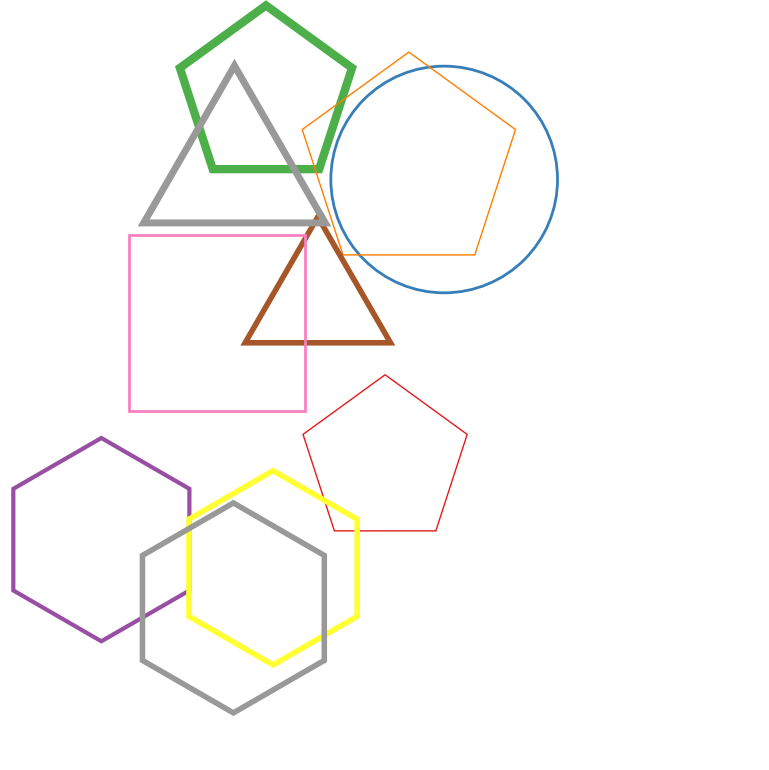[{"shape": "pentagon", "thickness": 0.5, "radius": 0.56, "center": [0.5, 0.401]}, {"shape": "circle", "thickness": 1, "radius": 0.74, "center": [0.577, 0.767]}, {"shape": "pentagon", "thickness": 3, "radius": 0.59, "center": [0.345, 0.875]}, {"shape": "hexagon", "thickness": 1.5, "radius": 0.66, "center": [0.132, 0.299]}, {"shape": "pentagon", "thickness": 0.5, "radius": 0.73, "center": [0.531, 0.787]}, {"shape": "hexagon", "thickness": 2, "radius": 0.63, "center": [0.355, 0.263]}, {"shape": "triangle", "thickness": 2, "radius": 0.54, "center": [0.413, 0.609]}, {"shape": "square", "thickness": 1, "radius": 0.57, "center": [0.282, 0.581]}, {"shape": "hexagon", "thickness": 2, "radius": 0.68, "center": [0.303, 0.211]}, {"shape": "triangle", "thickness": 2.5, "radius": 0.68, "center": [0.305, 0.779]}]